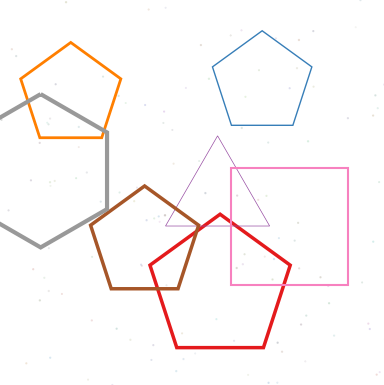[{"shape": "pentagon", "thickness": 2.5, "radius": 0.96, "center": [0.572, 0.252]}, {"shape": "pentagon", "thickness": 1, "radius": 0.68, "center": [0.681, 0.784]}, {"shape": "triangle", "thickness": 0.5, "radius": 0.78, "center": [0.565, 0.491]}, {"shape": "pentagon", "thickness": 2, "radius": 0.68, "center": [0.184, 0.753]}, {"shape": "pentagon", "thickness": 2.5, "radius": 0.74, "center": [0.376, 0.369]}, {"shape": "square", "thickness": 1.5, "radius": 0.76, "center": [0.752, 0.411]}, {"shape": "hexagon", "thickness": 3, "radius": 1.0, "center": [0.106, 0.556]}]